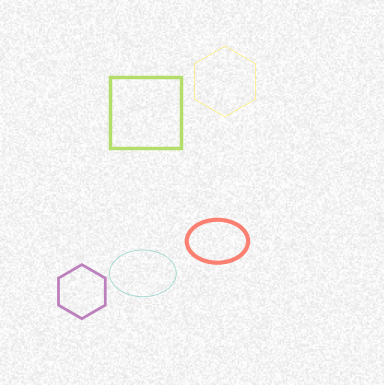[{"shape": "oval", "thickness": 0.5, "radius": 0.43, "center": [0.371, 0.29]}, {"shape": "oval", "thickness": 3, "radius": 0.4, "center": [0.565, 0.373]}, {"shape": "square", "thickness": 2.5, "radius": 0.46, "center": [0.378, 0.708]}, {"shape": "hexagon", "thickness": 2, "radius": 0.35, "center": [0.213, 0.242]}, {"shape": "hexagon", "thickness": 0.5, "radius": 0.46, "center": [0.584, 0.788]}]